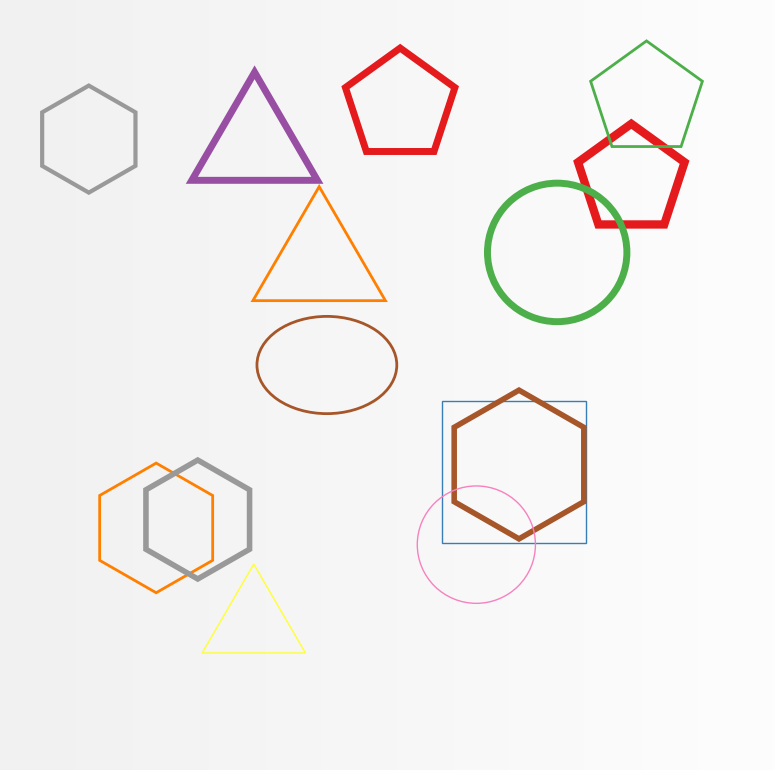[{"shape": "pentagon", "thickness": 2.5, "radius": 0.37, "center": [0.516, 0.863]}, {"shape": "pentagon", "thickness": 3, "radius": 0.36, "center": [0.815, 0.767]}, {"shape": "square", "thickness": 0.5, "radius": 0.46, "center": [0.663, 0.387]}, {"shape": "pentagon", "thickness": 1, "radius": 0.38, "center": [0.834, 0.871]}, {"shape": "circle", "thickness": 2.5, "radius": 0.45, "center": [0.719, 0.672]}, {"shape": "triangle", "thickness": 2.5, "radius": 0.47, "center": [0.329, 0.813]}, {"shape": "hexagon", "thickness": 1, "radius": 0.42, "center": [0.202, 0.314]}, {"shape": "triangle", "thickness": 1, "radius": 0.49, "center": [0.412, 0.659]}, {"shape": "triangle", "thickness": 0.5, "radius": 0.38, "center": [0.327, 0.19]}, {"shape": "oval", "thickness": 1, "radius": 0.45, "center": [0.422, 0.526]}, {"shape": "hexagon", "thickness": 2, "radius": 0.48, "center": [0.67, 0.397]}, {"shape": "circle", "thickness": 0.5, "radius": 0.38, "center": [0.615, 0.293]}, {"shape": "hexagon", "thickness": 2, "radius": 0.39, "center": [0.255, 0.325]}, {"shape": "hexagon", "thickness": 1.5, "radius": 0.35, "center": [0.115, 0.819]}]